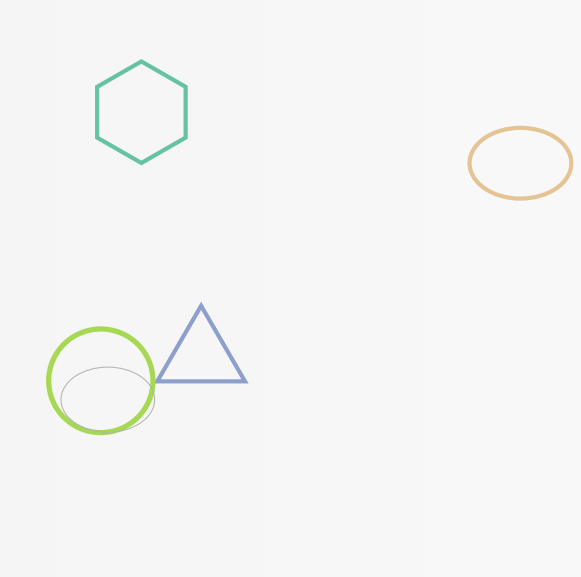[{"shape": "hexagon", "thickness": 2, "radius": 0.44, "center": [0.243, 0.805]}, {"shape": "triangle", "thickness": 2, "radius": 0.44, "center": [0.346, 0.382]}, {"shape": "circle", "thickness": 2.5, "radius": 0.45, "center": [0.173, 0.34]}, {"shape": "oval", "thickness": 2, "radius": 0.44, "center": [0.895, 0.717]}, {"shape": "oval", "thickness": 0.5, "radius": 0.4, "center": [0.185, 0.307]}]